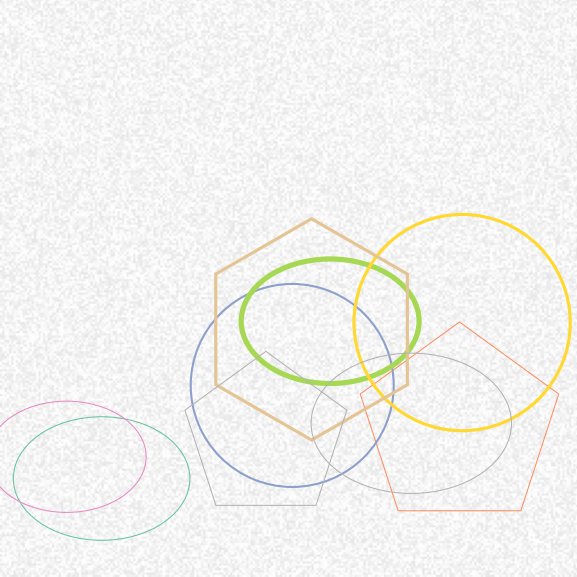[{"shape": "oval", "thickness": 0.5, "radius": 0.76, "center": [0.176, 0.171]}, {"shape": "pentagon", "thickness": 0.5, "radius": 0.9, "center": [0.796, 0.261]}, {"shape": "circle", "thickness": 1, "radius": 0.88, "center": [0.506, 0.332]}, {"shape": "oval", "thickness": 0.5, "radius": 0.69, "center": [0.115, 0.208]}, {"shape": "oval", "thickness": 2.5, "radius": 0.77, "center": [0.572, 0.443]}, {"shape": "circle", "thickness": 1.5, "radius": 0.94, "center": [0.8, 0.441]}, {"shape": "hexagon", "thickness": 1.5, "radius": 0.96, "center": [0.54, 0.429]}, {"shape": "oval", "thickness": 0.5, "radius": 0.87, "center": [0.712, 0.266]}, {"shape": "pentagon", "thickness": 0.5, "radius": 0.74, "center": [0.46, 0.243]}]